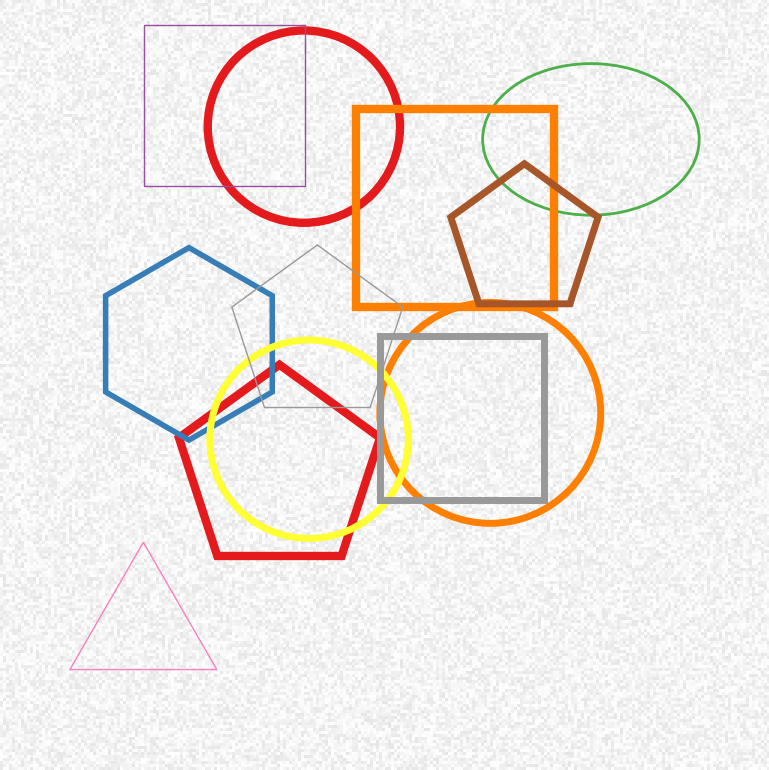[{"shape": "circle", "thickness": 3, "radius": 0.62, "center": [0.395, 0.836]}, {"shape": "pentagon", "thickness": 3, "radius": 0.69, "center": [0.363, 0.389]}, {"shape": "hexagon", "thickness": 2, "radius": 0.62, "center": [0.245, 0.553]}, {"shape": "oval", "thickness": 1, "radius": 0.7, "center": [0.767, 0.819]}, {"shape": "square", "thickness": 0.5, "radius": 0.52, "center": [0.292, 0.863]}, {"shape": "square", "thickness": 3, "radius": 0.64, "center": [0.591, 0.73]}, {"shape": "circle", "thickness": 2.5, "radius": 0.72, "center": [0.637, 0.464]}, {"shape": "circle", "thickness": 2.5, "radius": 0.64, "center": [0.401, 0.43]}, {"shape": "pentagon", "thickness": 2.5, "radius": 0.5, "center": [0.681, 0.687]}, {"shape": "triangle", "thickness": 0.5, "radius": 0.55, "center": [0.186, 0.186]}, {"shape": "pentagon", "thickness": 0.5, "radius": 0.58, "center": [0.412, 0.565]}, {"shape": "square", "thickness": 2.5, "radius": 0.53, "center": [0.6, 0.457]}]